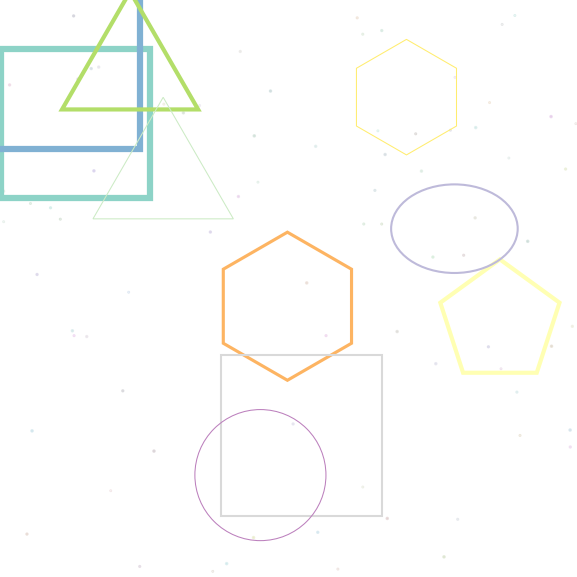[{"shape": "square", "thickness": 3, "radius": 0.64, "center": [0.13, 0.786]}, {"shape": "pentagon", "thickness": 2, "radius": 0.54, "center": [0.866, 0.441]}, {"shape": "oval", "thickness": 1, "radius": 0.55, "center": [0.787, 0.603]}, {"shape": "square", "thickness": 3, "radius": 0.65, "center": [0.112, 0.872]}, {"shape": "hexagon", "thickness": 1.5, "radius": 0.64, "center": [0.498, 0.469]}, {"shape": "triangle", "thickness": 2, "radius": 0.68, "center": [0.225, 0.878]}, {"shape": "square", "thickness": 1, "radius": 0.7, "center": [0.523, 0.244]}, {"shape": "circle", "thickness": 0.5, "radius": 0.57, "center": [0.451, 0.176]}, {"shape": "triangle", "thickness": 0.5, "radius": 0.7, "center": [0.283, 0.69]}, {"shape": "hexagon", "thickness": 0.5, "radius": 0.5, "center": [0.704, 0.831]}]